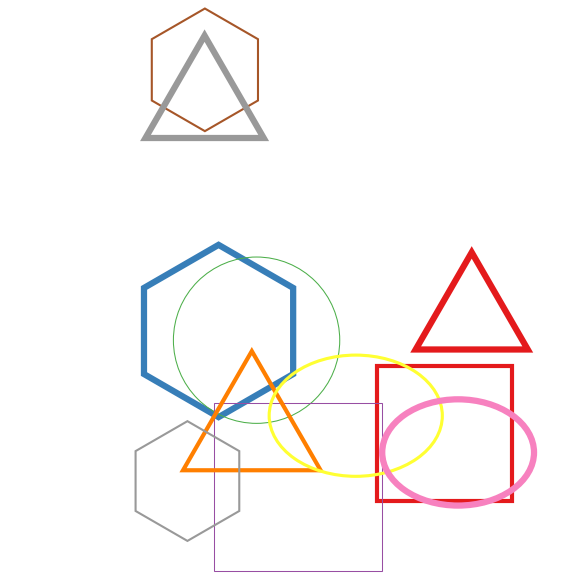[{"shape": "square", "thickness": 2, "radius": 0.58, "center": [0.769, 0.248]}, {"shape": "triangle", "thickness": 3, "radius": 0.56, "center": [0.817, 0.45]}, {"shape": "hexagon", "thickness": 3, "radius": 0.75, "center": [0.378, 0.426]}, {"shape": "circle", "thickness": 0.5, "radius": 0.72, "center": [0.444, 0.41]}, {"shape": "square", "thickness": 0.5, "radius": 0.73, "center": [0.517, 0.155]}, {"shape": "triangle", "thickness": 2, "radius": 0.69, "center": [0.436, 0.254]}, {"shape": "oval", "thickness": 1.5, "radius": 0.75, "center": [0.616, 0.279]}, {"shape": "hexagon", "thickness": 1, "radius": 0.53, "center": [0.355, 0.878]}, {"shape": "oval", "thickness": 3, "radius": 0.66, "center": [0.793, 0.216]}, {"shape": "hexagon", "thickness": 1, "radius": 0.52, "center": [0.325, 0.166]}, {"shape": "triangle", "thickness": 3, "radius": 0.59, "center": [0.354, 0.819]}]